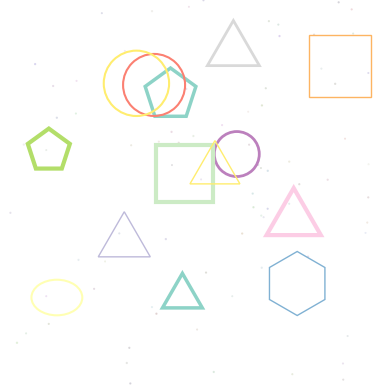[{"shape": "triangle", "thickness": 2.5, "radius": 0.3, "center": [0.474, 0.23]}, {"shape": "pentagon", "thickness": 2.5, "radius": 0.35, "center": [0.443, 0.754]}, {"shape": "oval", "thickness": 1.5, "radius": 0.33, "center": [0.148, 0.227]}, {"shape": "triangle", "thickness": 1, "radius": 0.39, "center": [0.323, 0.372]}, {"shape": "circle", "thickness": 1.5, "radius": 0.4, "center": [0.4, 0.779]}, {"shape": "hexagon", "thickness": 1, "radius": 0.42, "center": [0.772, 0.264]}, {"shape": "square", "thickness": 1, "radius": 0.4, "center": [0.884, 0.829]}, {"shape": "pentagon", "thickness": 3, "radius": 0.29, "center": [0.127, 0.609]}, {"shape": "triangle", "thickness": 3, "radius": 0.41, "center": [0.763, 0.43]}, {"shape": "triangle", "thickness": 2, "radius": 0.39, "center": [0.606, 0.869]}, {"shape": "circle", "thickness": 2, "radius": 0.29, "center": [0.615, 0.6]}, {"shape": "square", "thickness": 3, "radius": 0.37, "center": [0.478, 0.548]}, {"shape": "circle", "thickness": 1.5, "radius": 0.42, "center": [0.354, 0.784]}, {"shape": "triangle", "thickness": 1, "radius": 0.37, "center": [0.558, 0.56]}]